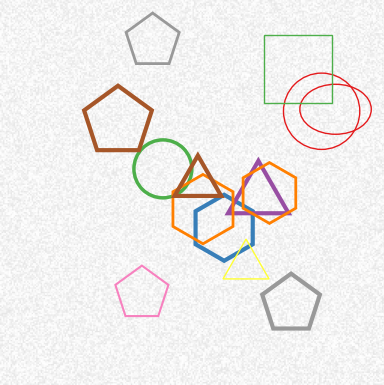[{"shape": "oval", "thickness": 1, "radius": 0.46, "center": [0.872, 0.716]}, {"shape": "circle", "thickness": 1, "radius": 0.5, "center": [0.835, 0.711]}, {"shape": "hexagon", "thickness": 3, "radius": 0.43, "center": [0.582, 0.408]}, {"shape": "square", "thickness": 1, "radius": 0.44, "center": [0.774, 0.82]}, {"shape": "circle", "thickness": 2.5, "radius": 0.38, "center": [0.423, 0.561]}, {"shape": "triangle", "thickness": 3, "radius": 0.45, "center": [0.671, 0.491]}, {"shape": "hexagon", "thickness": 2, "radius": 0.45, "center": [0.527, 0.457]}, {"shape": "hexagon", "thickness": 2, "radius": 0.39, "center": [0.7, 0.499]}, {"shape": "triangle", "thickness": 1, "radius": 0.34, "center": [0.639, 0.31]}, {"shape": "triangle", "thickness": 3, "radius": 0.35, "center": [0.514, 0.526]}, {"shape": "pentagon", "thickness": 3, "radius": 0.46, "center": [0.306, 0.685]}, {"shape": "pentagon", "thickness": 1.5, "radius": 0.36, "center": [0.369, 0.238]}, {"shape": "pentagon", "thickness": 3, "radius": 0.39, "center": [0.756, 0.21]}, {"shape": "pentagon", "thickness": 2, "radius": 0.36, "center": [0.397, 0.894]}]